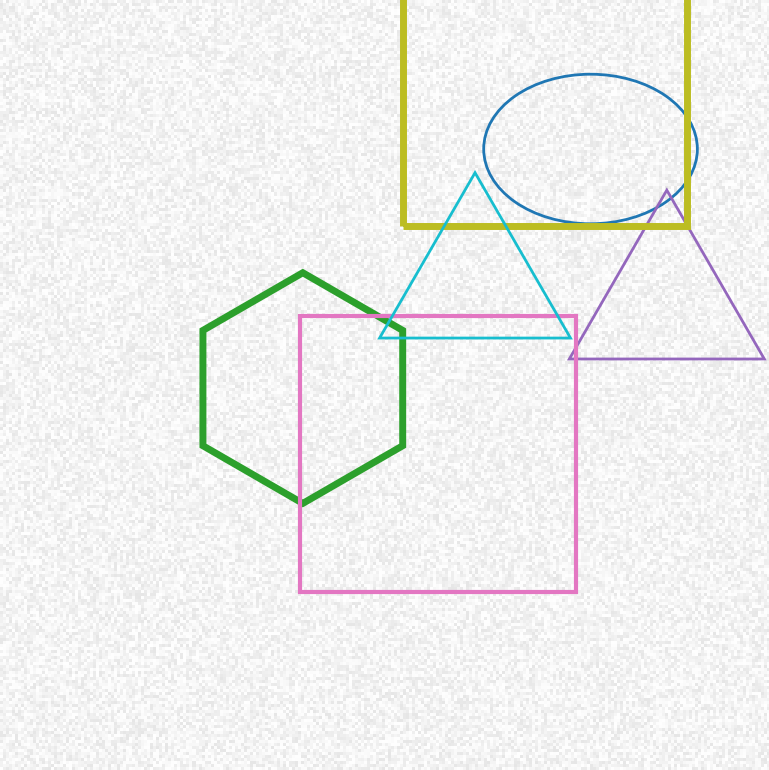[{"shape": "oval", "thickness": 1, "radius": 0.69, "center": [0.767, 0.806]}, {"shape": "hexagon", "thickness": 2.5, "radius": 0.75, "center": [0.393, 0.496]}, {"shape": "triangle", "thickness": 1, "radius": 0.73, "center": [0.866, 0.607]}, {"shape": "square", "thickness": 1.5, "radius": 0.9, "center": [0.568, 0.41]}, {"shape": "square", "thickness": 2.5, "radius": 0.92, "center": [0.708, 0.892]}, {"shape": "triangle", "thickness": 1, "radius": 0.72, "center": [0.617, 0.633]}]